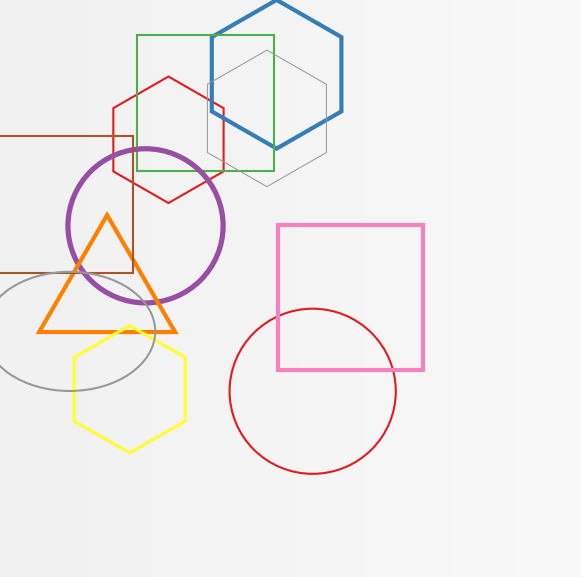[{"shape": "hexagon", "thickness": 1, "radius": 0.55, "center": [0.29, 0.757]}, {"shape": "circle", "thickness": 1, "radius": 0.71, "center": [0.538, 0.322]}, {"shape": "hexagon", "thickness": 2, "radius": 0.64, "center": [0.476, 0.871]}, {"shape": "square", "thickness": 1, "radius": 0.59, "center": [0.353, 0.821]}, {"shape": "circle", "thickness": 2.5, "radius": 0.67, "center": [0.25, 0.608]}, {"shape": "triangle", "thickness": 2, "radius": 0.68, "center": [0.184, 0.492]}, {"shape": "hexagon", "thickness": 1.5, "radius": 0.55, "center": [0.223, 0.325]}, {"shape": "square", "thickness": 1, "radius": 0.59, "center": [0.111, 0.645]}, {"shape": "square", "thickness": 2, "radius": 0.63, "center": [0.603, 0.484]}, {"shape": "hexagon", "thickness": 0.5, "radius": 0.59, "center": [0.459, 0.794]}, {"shape": "oval", "thickness": 1, "radius": 0.74, "center": [0.12, 0.425]}]